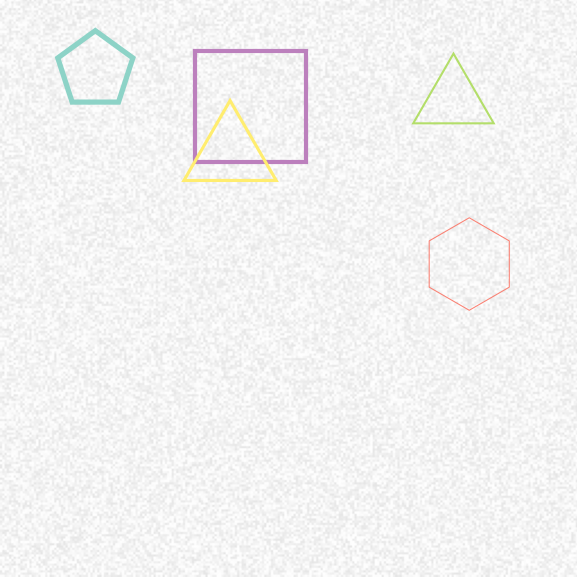[{"shape": "pentagon", "thickness": 2.5, "radius": 0.34, "center": [0.165, 0.878]}, {"shape": "hexagon", "thickness": 0.5, "radius": 0.4, "center": [0.813, 0.542]}, {"shape": "triangle", "thickness": 1, "radius": 0.4, "center": [0.785, 0.826]}, {"shape": "square", "thickness": 2, "radius": 0.48, "center": [0.433, 0.816]}, {"shape": "triangle", "thickness": 1.5, "radius": 0.46, "center": [0.398, 0.733]}]